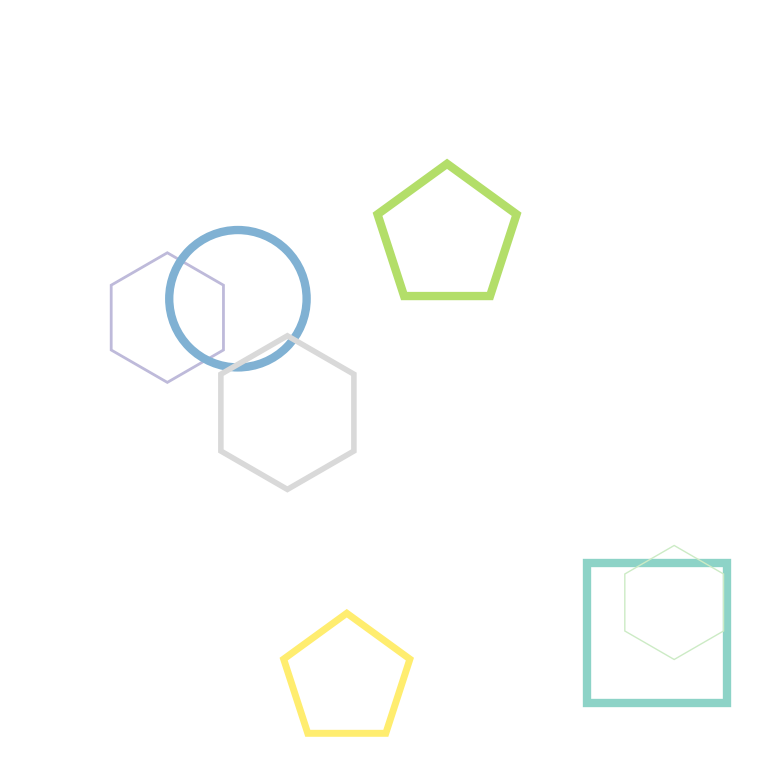[{"shape": "square", "thickness": 3, "radius": 0.45, "center": [0.853, 0.178]}, {"shape": "hexagon", "thickness": 1, "radius": 0.42, "center": [0.217, 0.588]}, {"shape": "circle", "thickness": 3, "radius": 0.45, "center": [0.309, 0.612]}, {"shape": "pentagon", "thickness": 3, "radius": 0.47, "center": [0.581, 0.692]}, {"shape": "hexagon", "thickness": 2, "radius": 0.5, "center": [0.373, 0.464]}, {"shape": "hexagon", "thickness": 0.5, "radius": 0.37, "center": [0.876, 0.218]}, {"shape": "pentagon", "thickness": 2.5, "radius": 0.43, "center": [0.45, 0.117]}]